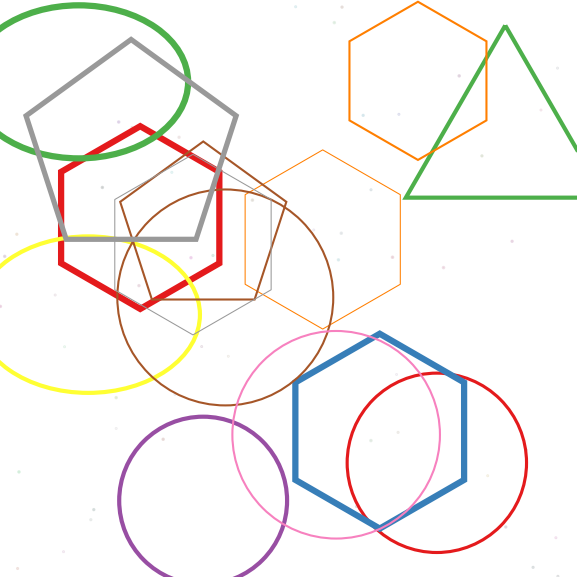[{"shape": "circle", "thickness": 1.5, "radius": 0.78, "center": [0.756, 0.198]}, {"shape": "hexagon", "thickness": 3, "radius": 0.79, "center": [0.243, 0.622]}, {"shape": "hexagon", "thickness": 3, "radius": 0.84, "center": [0.658, 0.253]}, {"shape": "oval", "thickness": 3, "radius": 0.95, "center": [0.136, 0.857]}, {"shape": "triangle", "thickness": 2, "radius": 0.99, "center": [0.875, 0.756]}, {"shape": "circle", "thickness": 2, "radius": 0.73, "center": [0.352, 0.132]}, {"shape": "hexagon", "thickness": 0.5, "radius": 0.78, "center": [0.559, 0.584]}, {"shape": "hexagon", "thickness": 1, "radius": 0.68, "center": [0.724, 0.859]}, {"shape": "oval", "thickness": 2, "radius": 0.97, "center": [0.153, 0.454]}, {"shape": "pentagon", "thickness": 1, "radius": 0.76, "center": [0.352, 0.603]}, {"shape": "circle", "thickness": 1, "radius": 0.93, "center": [0.39, 0.484]}, {"shape": "circle", "thickness": 1, "radius": 0.9, "center": [0.582, 0.246]}, {"shape": "hexagon", "thickness": 0.5, "radius": 0.78, "center": [0.334, 0.576]}, {"shape": "pentagon", "thickness": 2.5, "radius": 0.96, "center": [0.227, 0.739]}]